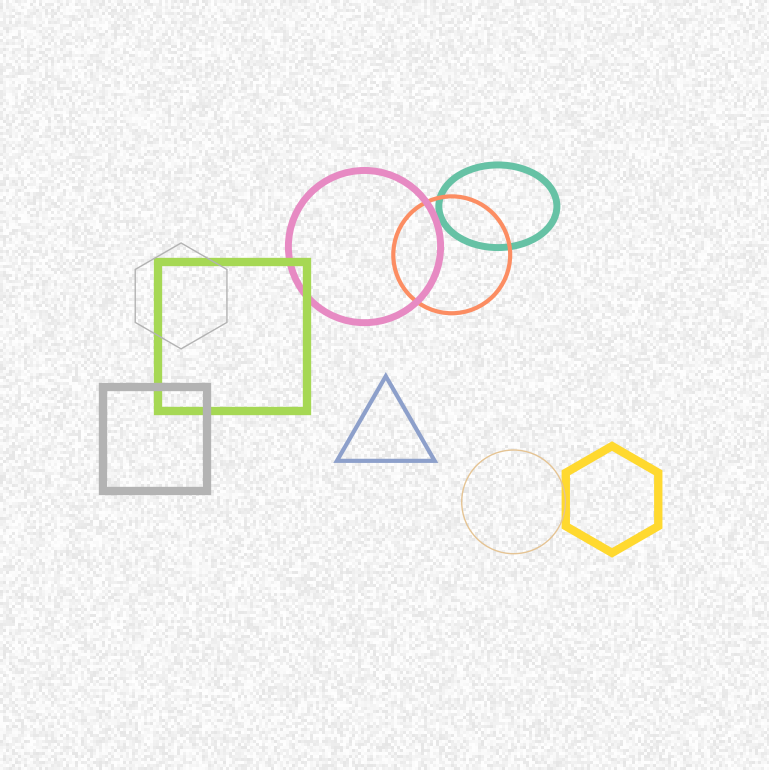[{"shape": "oval", "thickness": 2.5, "radius": 0.38, "center": [0.647, 0.732]}, {"shape": "circle", "thickness": 1.5, "radius": 0.38, "center": [0.587, 0.669]}, {"shape": "triangle", "thickness": 1.5, "radius": 0.37, "center": [0.501, 0.438]}, {"shape": "circle", "thickness": 2.5, "radius": 0.49, "center": [0.473, 0.68]}, {"shape": "square", "thickness": 3, "radius": 0.48, "center": [0.302, 0.563]}, {"shape": "hexagon", "thickness": 3, "radius": 0.35, "center": [0.795, 0.351]}, {"shape": "circle", "thickness": 0.5, "radius": 0.34, "center": [0.667, 0.348]}, {"shape": "square", "thickness": 3, "radius": 0.34, "center": [0.201, 0.43]}, {"shape": "hexagon", "thickness": 0.5, "radius": 0.34, "center": [0.235, 0.616]}]